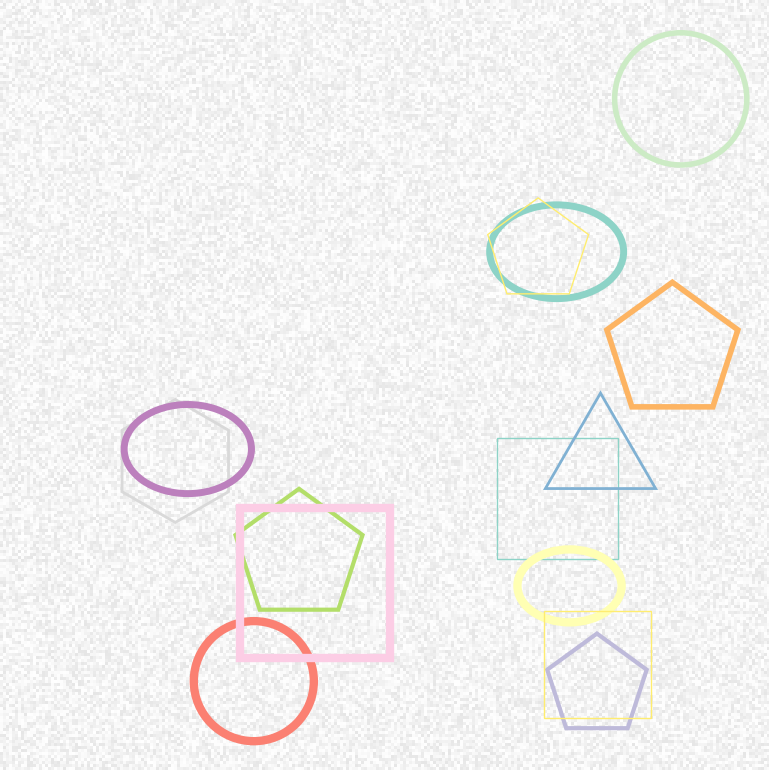[{"shape": "oval", "thickness": 2.5, "radius": 0.43, "center": [0.723, 0.673]}, {"shape": "square", "thickness": 0.5, "radius": 0.39, "center": [0.724, 0.352]}, {"shape": "oval", "thickness": 3, "radius": 0.34, "center": [0.74, 0.239]}, {"shape": "pentagon", "thickness": 1.5, "radius": 0.34, "center": [0.775, 0.109]}, {"shape": "circle", "thickness": 3, "radius": 0.39, "center": [0.33, 0.115]}, {"shape": "triangle", "thickness": 1, "radius": 0.41, "center": [0.78, 0.407]}, {"shape": "pentagon", "thickness": 2, "radius": 0.45, "center": [0.873, 0.544]}, {"shape": "pentagon", "thickness": 1.5, "radius": 0.43, "center": [0.388, 0.278]}, {"shape": "square", "thickness": 3, "radius": 0.49, "center": [0.409, 0.243]}, {"shape": "hexagon", "thickness": 1, "radius": 0.4, "center": [0.228, 0.401]}, {"shape": "oval", "thickness": 2.5, "radius": 0.41, "center": [0.244, 0.417]}, {"shape": "circle", "thickness": 2, "radius": 0.43, "center": [0.884, 0.872]}, {"shape": "square", "thickness": 0.5, "radius": 0.35, "center": [0.776, 0.137]}, {"shape": "pentagon", "thickness": 0.5, "radius": 0.34, "center": [0.699, 0.674]}]